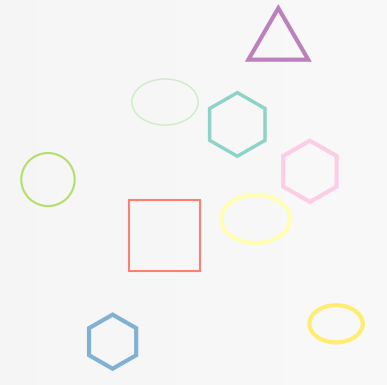[{"shape": "hexagon", "thickness": 2.5, "radius": 0.41, "center": [0.612, 0.677]}, {"shape": "oval", "thickness": 3, "radius": 0.45, "center": [0.66, 0.431]}, {"shape": "square", "thickness": 1.5, "radius": 0.46, "center": [0.424, 0.387]}, {"shape": "hexagon", "thickness": 3, "radius": 0.35, "center": [0.291, 0.113]}, {"shape": "circle", "thickness": 1.5, "radius": 0.34, "center": [0.124, 0.534]}, {"shape": "hexagon", "thickness": 3, "radius": 0.4, "center": [0.8, 0.555]}, {"shape": "triangle", "thickness": 3, "radius": 0.45, "center": [0.718, 0.89]}, {"shape": "oval", "thickness": 1, "radius": 0.43, "center": [0.426, 0.735]}, {"shape": "oval", "thickness": 3, "radius": 0.34, "center": [0.867, 0.159]}]